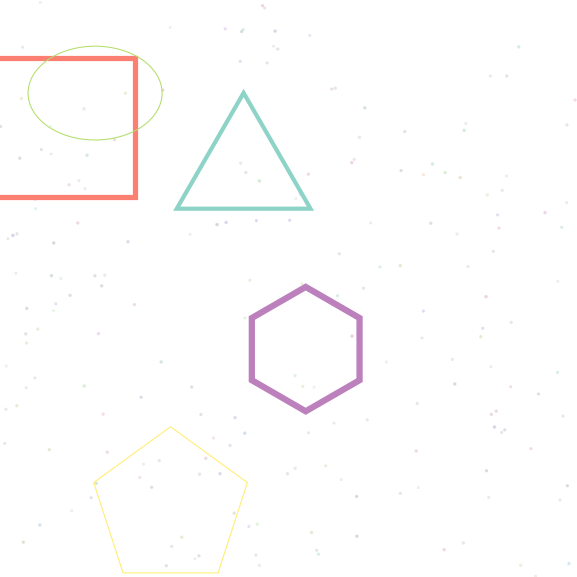[{"shape": "triangle", "thickness": 2, "radius": 0.67, "center": [0.422, 0.705]}, {"shape": "square", "thickness": 2.5, "radius": 0.6, "center": [0.114, 0.779]}, {"shape": "oval", "thickness": 0.5, "radius": 0.58, "center": [0.165, 0.838]}, {"shape": "hexagon", "thickness": 3, "radius": 0.54, "center": [0.529, 0.395]}, {"shape": "pentagon", "thickness": 0.5, "radius": 0.7, "center": [0.295, 0.12]}]